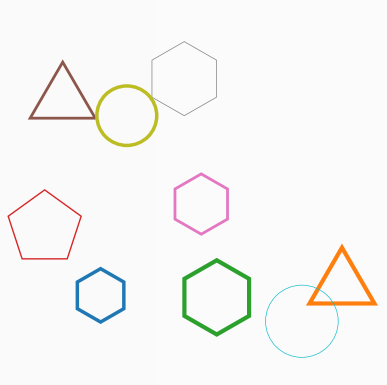[{"shape": "hexagon", "thickness": 2.5, "radius": 0.35, "center": [0.26, 0.233]}, {"shape": "triangle", "thickness": 3, "radius": 0.48, "center": [0.883, 0.26]}, {"shape": "hexagon", "thickness": 3, "radius": 0.48, "center": [0.559, 0.228]}, {"shape": "pentagon", "thickness": 1, "radius": 0.49, "center": [0.115, 0.408]}, {"shape": "triangle", "thickness": 2, "radius": 0.49, "center": [0.162, 0.742]}, {"shape": "hexagon", "thickness": 2, "radius": 0.39, "center": [0.519, 0.47]}, {"shape": "hexagon", "thickness": 0.5, "radius": 0.48, "center": [0.475, 0.796]}, {"shape": "circle", "thickness": 2.5, "radius": 0.39, "center": [0.327, 0.699]}, {"shape": "circle", "thickness": 0.5, "radius": 0.47, "center": [0.779, 0.166]}]